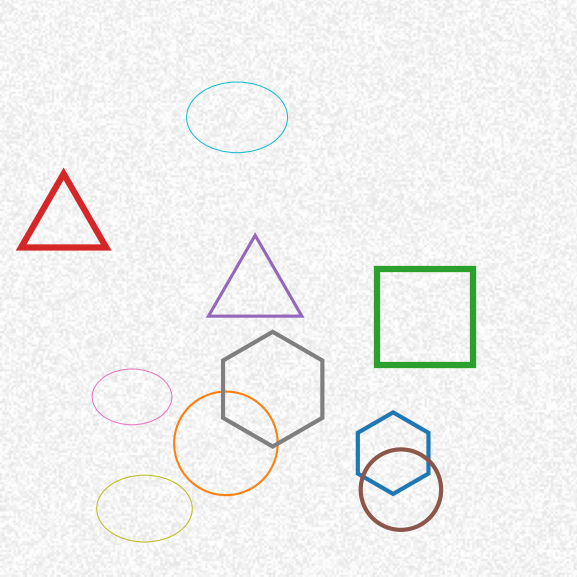[{"shape": "hexagon", "thickness": 2, "radius": 0.35, "center": [0.681, 0.214]}, {"shape": "circle", "thickness": 1, "radius": 0.45, "center": [0.391, 0.231]}, {"shape": "square", "thickness": 3, "radius": 0.42, "center": [0.736, 0.45]}, {"shape": "triangle", "thickness": 3, "radius": 0.43, "center": [0.11, 0.613]}, {"shape": "triangle", "thickness": 1.5, "radius": 0.47, "center": [0.442, 0.498]}, {"shape": "circle", "thickness": 2, "radius": 0.35, "center": [0.694, 0.151]}, {"shape": "oval", "thickness": 0.5, "radius": 0.34, "center": [0.229, 0.312]}, {"shape": "hexagon", "thickness": 2, "radius": 0.5, "center": [0.472, 0.325]}, {"shape": "oval", "thickness": 0.5, "radius": 0.41, "center": [0.25, 0.119]}, {"shape": "oval", "thickness": 0.5, "radius": 0.44, "center": [0.411, 0.796]}]